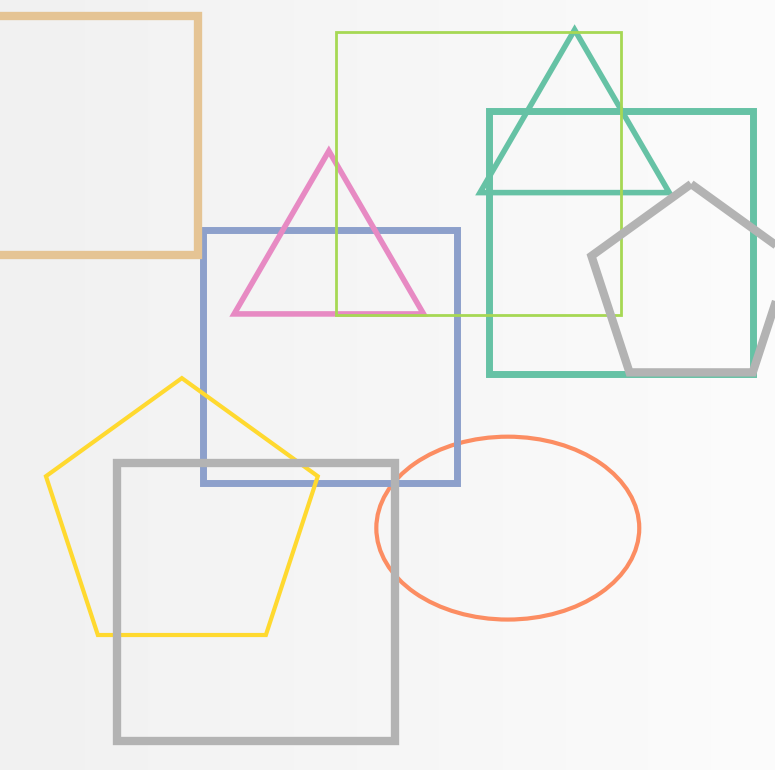[{"shape": "triangle", "thickness": 2, "radius": 0.7, "center": [0.741, 0.82]}, {"shape": "square", "thickness": 2.5, "radius": 0.85, "center": [0.801, 0.685]}, {"shape": "oval", "thickness": 1.5, "radius": 0.85, "center": [0.655, 0.314]}, {"shape": "square", "thickness": 2.5, "radius": 0.82, "center": [0.425, 0.537]}, {"shape": "triangle", "thickness": 2, "radius": 0.71, "center": [0.424, 0.663]}, {"shape": "square", "thickness": 1, "radius": 0.92, "center": [0.617, 0.775]}, {"shape": "pentagon", "thickness": 1.5, "radius": 0.92, "center": [0.235, 0.325]}, {"shape": "square", "thickness": 3, "radius": 0.78, "center": [0.1, 0.824]}, {"shape": "square", "thickness": 3, "radius": 0.9, "center": [0.33, 0.218]}, {"shape": "pentagon", "thickness": 3, "radius": 0.68, "center": [0.892, 0.626]}]